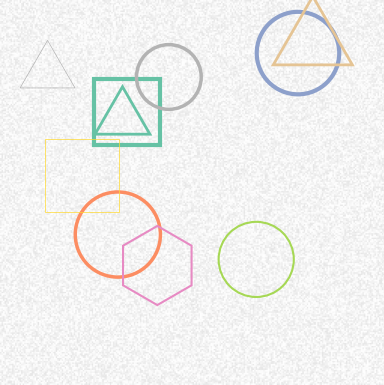[{"shape": "square", "thickness": 3, "radius": 0.43, "center": [0.329, 0.709]}, {"shape": "triangle", "thickness": 2, "radius": 0.41, "center": [0.318, 0.693]}, {"shape": "circle", "thickness": 2.5, "radius": 0.55, "center": [0.306, 0.391]}, {"shape": "circle", "thickness": 3, "radius": 0.54, "center": [0.774, 0.862]}, {"shape": "hexagon", "thickness": 1.5, "radius": 0.51, "center": [0.409, 0.31]}, {"shape": "circle", "thickness": 1.5, "radius": 0.49, "center": [0.665, 0.326]}, {"shape": "square", "thickness": 0.5, "radius": 0.48, "center": [0.214, 0.544]}, {"shape": "triangle", "thickness": 2, "radius": 0.59, "center": [0.813, 0.891]}, {"shape": "triangle", "thickness": 0.5, "radius": 0.41, "center": [0.123, 0.813]}, {"shape": "circle", "thickness": 2.5, "radius": 0.42, "center": [0.439, 0.8]}]